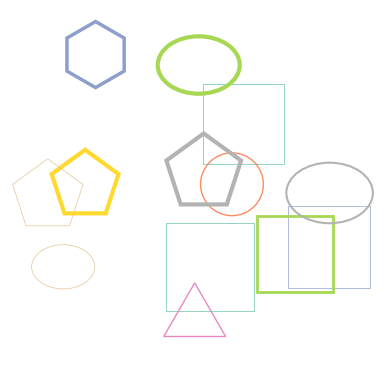[{"shape": "square", "thickness": 0.5, "radius": 0.57, "center": [0.546, 0.306]}, {"shape": "square", "thickness": 0.5, "radius": 0.52, "center": [0.633, 0.678]}, {"shape": "circle", "thickness": 1, "radius": 0.41, "center": [0.602, 0.521]}, {"shape": "square", "thickness": 0.5, "radius": 0.53, "center": [0.854, 0.358]}, {"shape": "hexagon", "thickness": 2.5, "radius": 0.43, "center": [0.248, 0.858]}, {"shape": "triangle", "thickness": 1, "radius": 0.46, "center": [0.506, 0.172]}, {"shape": "oval", "thickness": 3, "radius": 0.53, "center": [0.516, 0.831]}, {"shape": "square", "thickness": 2, "radius": 0.5, "center": [0.766, 0.34]}, {"shape": "pentagon", "thickness": 3, "radius": 0.46, "center": [0.221, 0.52]}, {"shape": "pentagon", "thickness": 0.5, "radius": 0.48, "center": [0.124, 0.491]}, {"shape": "oval", "thickness": 0.5, "radius": 0.41, "center": [0.164, 0.307]}, {"shape": "oval", "thickness": 1.5, "radius": 0.56, "center": [0.856, 0.499]}, {"shape": "pentagon", "thickness": 3, "radius": 0.51, "center": [0.529, 0.551]}]